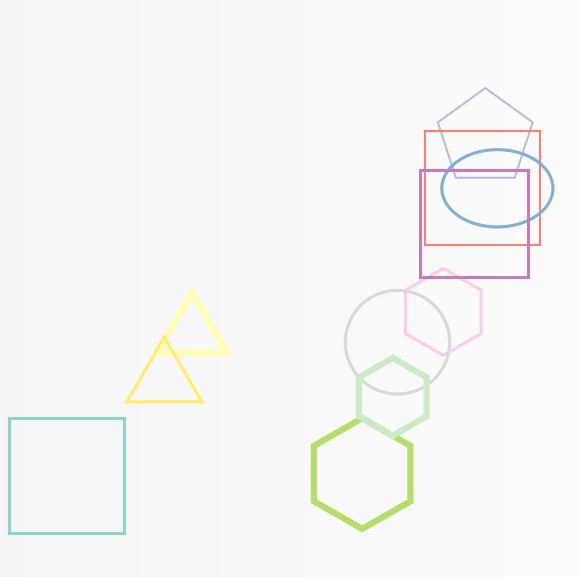[{"shape": "square", "thickness": 1.5, "radius": 0.49, "center": [0.115, 0.176]}, {"shape": "triangle", "thickness": 3, "radius": 0.35, "center": [0.33, 0.423]}, {"shape": "pentagon", "thickness": 1, "radius": 0.43, "center": [0.835, 0.761]}, {"shape": "square", "thickness": 1, "radius": 0.49, "center": [0.83, 0.674]}, {"shape": "oval", "thickness": 1.5, "radius": 0.48, "center": [0.856, 0.673]}, {"shape": "hexagon", "thickness": 3, "radius": 0.48, "center": [0.623, 0.179]}, {"shape": "hexagon", "thickness": 1.5, "radius": 0.38, "center": [0.763, 0.459]}, {"shape": "circle", "thickness": 1.5, "radius": 0.45, "center": [0.684, 0.407]}, {"shape": "square", "thickness": 1.5, "radius": 0.46, "center": [0.815, 0.612]}, {"shape": "hexagon", "thickness": 3, "radius": 0.34, "center": [0.676, 0.312]}, {"shape": "triangle", "thickness": 1.5, "radius": 0.37, "center": [0.283, 0.341]}]